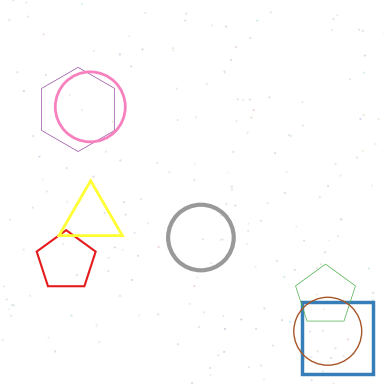[{"shape": "pentagon", "thickness": 1.5, "radius": 0.4, "center": [0.172, 0.322]}, {"shape": "square", "thickness": 2.5, "radius": 0.46, "center": [0.877, 0.122]}, {"shape": "pentagon", "thickness": 0.5, "radius": 0.41, "center": [0.845, 0.232]}, {"shape": "hexagon", "thickness": 0.5, "radius": 0.55, "center": [0.203, 0.716]}, {"shape": "triangle", "thickness": 2, "radius": 0.48, "center": [0.236, 0.436]}, {"shape": "circle", "thickness": 1, "radius": 0.44, "center": [0.851, 0.14]}, {"shape": "circle", "thickness": 2, "radius": 0.45, "center": [0.235, 0.722]}, {"shape": "circle", "thickness": 3, "radius": 0.43, "center": [0.522, 0.383]}]